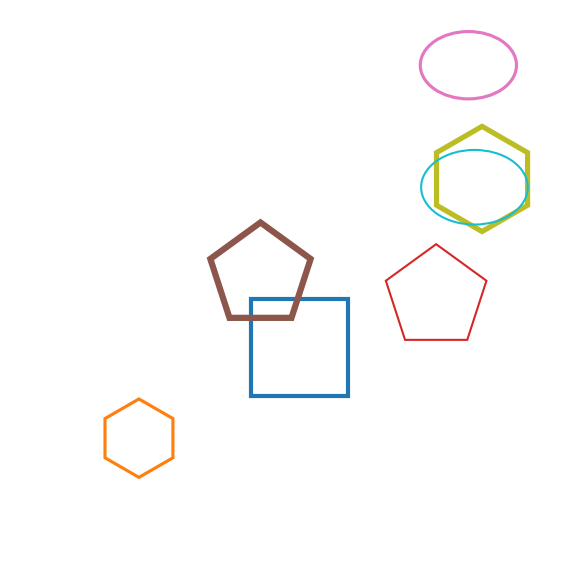[{"shape": "square", "thickness": 2, "radius": 0.42, "center": [0.519, 0.397]}, {"shape": "hexagon", "thickness": 1.5, "radius": 0.34, "center": [0.241, 0.24]}, {"shape": "pentagon", "thickness": 1, "radius": 0.46, "center": [0.755, 0.485]}, {"shape": "pentagon", "thickness": 3, "radius": 0.46, "center": [0.451, 0.523]}, {"shape": "oval", "thickness": 1.5, "radius": 0.42, "center": [0.811, 0.886]}, {"shape": "hexagon", "thickness": 2.5, "radius": 0.46, "center": [0.835, 0.689]}, {"shape": "oval", "thickness": 1, "radius": 0.46, "center": [0.822, 0.675]}]